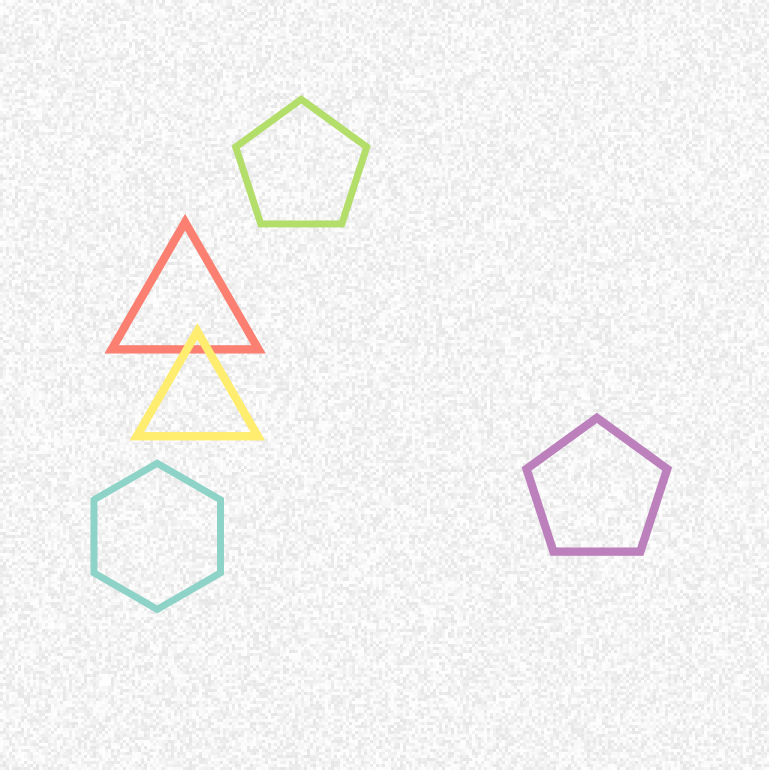[{"shape": "hexagon", "thickness": 2.5, "radius": 0.47, "center": [0.204, 0.303]}, {"shape": "triangle", "thickness": 3, "radius": 0.55, "center": [0.24, 0.601]}, {"shape": "pentagon", "thickness": 2.5, "radius": 0.45, "center": [0.391, 0.782]}, {"shape": "pentagon", "thickness": 3, "radius": 0.48, "center": [0.775, 0.361]}, {"shape": "triangle", "thickness": 3, "radius": 0.45, "center": [0.256, 0.479]}]